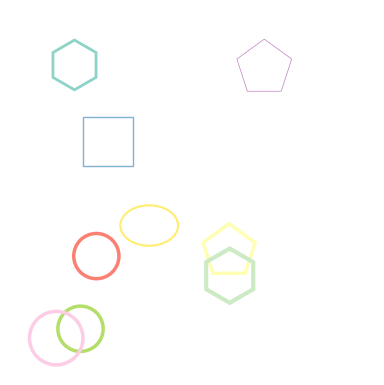[{"shape": "hexagon", "thickness": 2, "radius": 0.32, "center": [0.194, 0.831]}, {"shape": "pentagon", "thickness": 2.5, "radius": 0.36, "center": [0.595, 0.348]}, {"shape": "circle", "thickness": 2.5, "radius": 0.29, "center": [0.25, 0.335]}, {"shape": "square", "thickness": 1, "radius": 0.32, "center": [0.28, 0.632]}, {"shape": "circle", "thickness": 2.5, "radius": 0.29, "center": [0.209, 0.146]}, {"shape": "circle", "thickness": 2.5, "radius": 0.35, "center": [0.146, 0.122]}, {"shape": "pentagon", "thickness": 0.5, "radius": 0.37, "center": [0.686, 0.824]}, {"shape": "hexagon", "thickness": 3, "radius": 0.35, "center": [0.597, 0.284]}, {"shape": "oval", "thickness": 1.5, "radius": 0.37, "center": [0.387, 0.414]}]